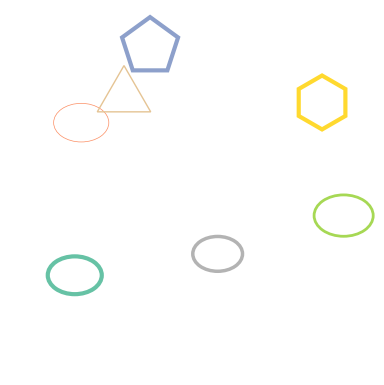[{"shape": "oval", "thickness": 3, "radius": 0.35, "center": [0.194, 0.285]}, {"shape": "oval", "thickness": 0.5, "radius": 0.36, "center": [0.211, 0.681]}, {"shape": "pentagon", "thickness": 3, "radius": 0.38, "center": [0.39, 0.879]}, {"shape": "oval", "thickness": 2, "radius": 0.38, "center": [0.893, 0.44]}, {"shape": "hexagon", "thickness": 3, "radius": 0.35, "center": [0.837, 0.734]}, {"shape": "triangle", "thickness": 1, "radius": 0.4, "center": [0.322, 0.75]}, {"shape": "oval", "thickness": 2.5, "radius": 0.32, "center": [0.565, 0.341]}]